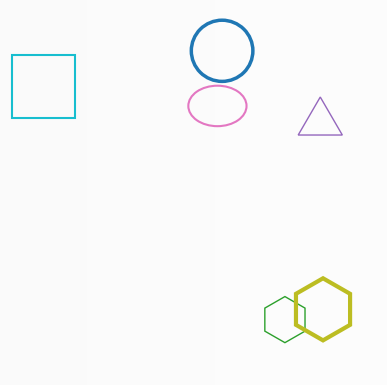[{"shape": "circle", "thickness": 2.5, "radius": 0.4, "center": [0.573, 0.868]}, {"shape": "hexagon", "thickness": 1, "radius": 0.3, "center": [0.735, 0.17]}, {"shape": "triangle", "thickness": 1, "radius": 0.33, "center": [0.826, 0.682]}, {"shape": "oval", "thickness": 1.5, "radius": 0.38, "center": [0.561, 0.725]}, {"shape": "hexagon", "thickness": 3, "radius": 0.4, "center": [0.834, 0.197]}, {"shape": "square", "thickness": 1.5, "radius": 0.41, "center": [0.112, 0.776]}]